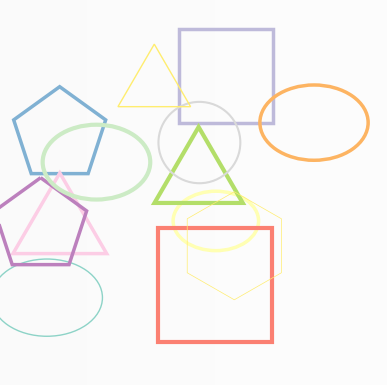[{"shape": "oval", "thickness": 1, "radius": 0.72, "center": [0.121, 0.227]}, {"shape": "oval", "thickness": 2.5, "radius": 0.55, "center": [0.557, 0.426]}, {"shape": "square", "thickness": 2.5, "radius": 0.61, "center": [0.583, 0.803]}, {"shape": "square", "thickness": 3, "radius": 0.74, "center": [0.554, 0.26]}, {"shape": "pentagon", "thickness": 2.5, "radius": 0.62, "center": [0.154, 0.65]}, {"shape": "oval", "thickness": 2.5, "radius": 0.7, "center": [0.81, 0.681]}, {"shape": "triangle", "thickness": 3, "radius": 0.66, "center": [0.513, 0.539]}, {"shape": "triangle", "thickness": 2.5, "radius": 0.7, "center": [0.154, 0.411]}, {"shape": "circle", "thickness": 1.5, "radius": 0.53, "center": [0.515, 0.63]}, {"shape": "pentagon", "thickness": 2.5, "radius": 0.62, "center": [0.105, 0.414]}, {"shape": "oval", "thickness": 3, "radius": 0.69, "center": [0.249, 0.579]}, {"shape": "triangle", "thickness": 1, "radius": 0.54, "center": [0.398, 0.777]}, {"shape": "hexagon", "thickness": 0.5, "radius": 0.7, "center": [0.605, 0.362]}]